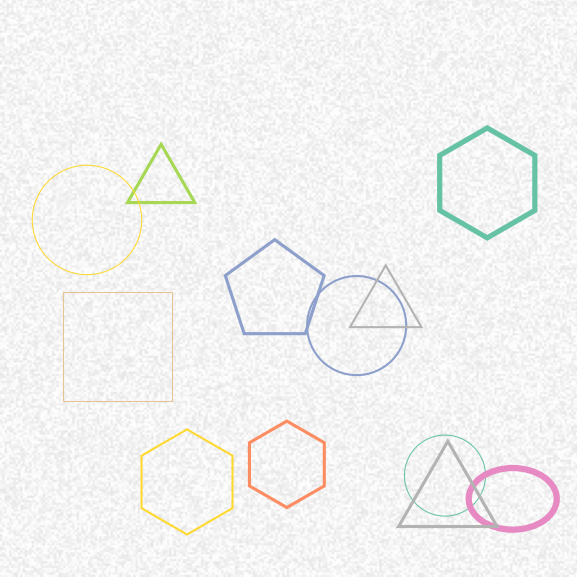[{"shape": "hexagon", "thickness": 2.5, "radius": 0.48, "center": [0.844, 0.682]}, {"shape": "circle", "thickness": 0.5, "radius": 0.35, "center": [0.771, 0.176]}, {"shape": "hexagon", "thickness": 1.5, "radius": 0.37, "center": [0.497, 0.195]}, {"shape": "pentagon", "thickness": 1.5, "radius": 0.45, "center": [0.476, 0.494]}, {"shape": "circle", "thickness": 1, "radius": 0.43, "center": [0.618, 0.435]}, {"shape": "oval", "thickness": 3, "radius": 0.38, "center": [0.888, 0.135]}, {"shape": "triangle", "thickness": 1.5, "radius": 0.34, "center": [0.279, 0.682]}, {"shape": "hexagon", "thickness": 1, "radius": 0.45, "center": [0.324, 0.165]}, {"shape": "circle", "thickness": 0.5, "radius": 0.47, "center": [0.151, 0.618]}, {"shape": "square", "thickness": 0.5, "radius": 0.47, "center": [0.203, 0.399]}, {"shape": "triangle", "thickness": 1.5, "radius": 0.49, "center": [0.775, 0.137]}, {"shape": "triangle", "thickness": 1, "radius": 0.36, "center": [0.668, 0.468]}]